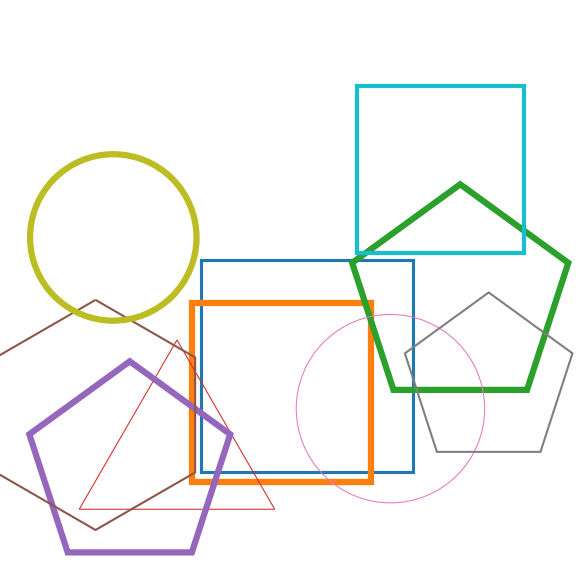[{"shape": "square", "thickness": 1.5, "radius": 0.92, "center": [0.532, 0.365]}, {"shape": "square", "thickness": 3, "radius": 0.78, "center": [0.488, 0.319]}, {"shape": "pentagon", "thickness": 3, "radius": 0.98, "center": [0.797, 0.483]}, {"shape": "triangle", "thickness": 0.5, "radius": 0.98, "center": [0.306, 0.215]}, {"shape": "pentagon", "thickness": 3, "radius": 0.91, "center": [0.225, 0.191]}, {"shape": "hexagon", "thickness": 1, "radius": 1.0, "center": [0.165, 0.281]}, {"shape": "circle", "thickness": 0.5, "radius": 0.82, "center": [0.676, 0.291]}, {"shape": "pentagon", "thickness": 1, "radius": 0.76, "center": [0.846, 0.34]}, {"shape": "circle", "thickness": 3, "radius": 0.72, "center": [0.196, 0.588]}, {"shape": "square", "thickness": 2, "radius": 0.72, "center": [0.763, 0.706]}]